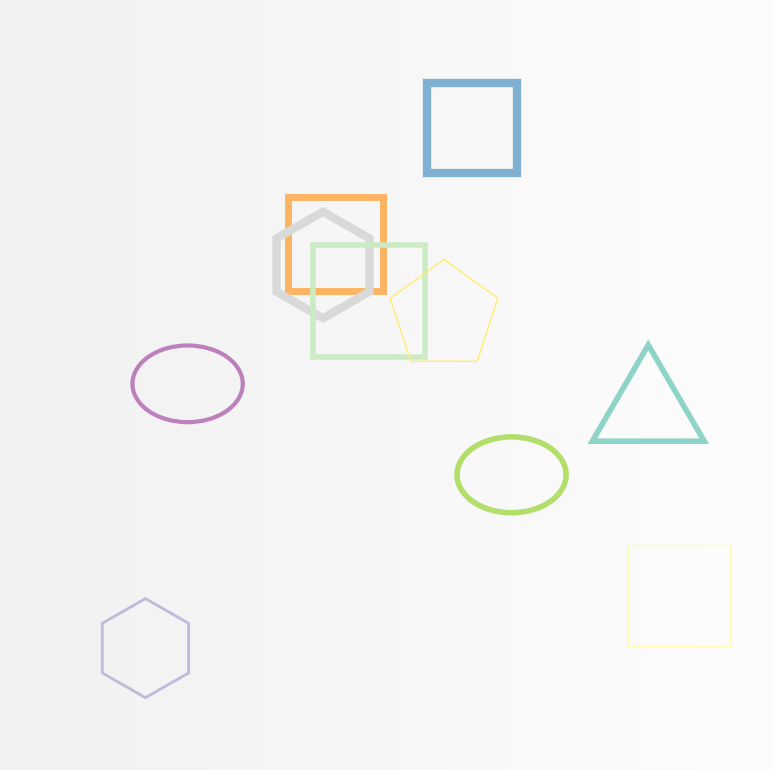[{"shape": "triangle", "thickness": 2, "radius": 0.42, "center": [0.836, 0.469]}, {"shape": "square", "thickness": 0.5, "radius": 0.33, "center": [0.876, 0.226]}, {"shape": "hexagon", "thickness": 1, "radius": 0.32, "center": [0.188, 0.158]}, {"shape": "square", "thickness": 3, "radius": 0.29, "center": [0.609, 0.834]}, {"shape": "square", "thickness": 2.5, "radius": 0.31, "center": [0.433, 0.683]}, {"shape": "oval", "thickness": 2, "radius": 0.35, "center": [0.66, 0.383]}, {"shape": "hexagon", "thickness": 3, "radius": 0.35, "center": [0.417, 0.656]}, {"shape": "oval", "thickness": 1.5, "radius": 0.36, "center": [0.242, 0.502]}, {"shape": "square", "thickness": 2, "radius": 0.36, "center": [0.476, 0.609]}, {"shape": "pentagon", "thickness": 0.5, "radius": 0.37, "center": [0.573, 0.59]}]